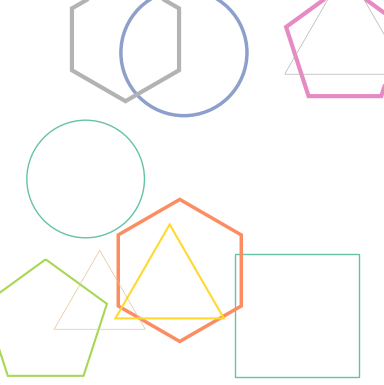[{"shape": "square", "thickness": 1, "radius": 0.8, "center": [0.772, 0.181]}, {"shape": "circle", "thickness": 1, "radius": 0.76, "center": [0.222, 0.535]}, {"shape": "hexagon", "thickness": 2.5, "radius": 0.92, "center": [0.467, 0.298]}, {"shape": "circle", "thickness": 2.5, "radius": 0.82, "center": [0.478, 0.863]}, {"shape": "pentagon", "thickness": 3, "radius": 0.8, "center": [0.896, 0.88]}, {"shape": "pentagon", "thickness": 1.5, "radius": 0.84, "center": [0.119, 0.159]}, {"shape": "triangle", "thickness": 1.5, "radius": 0.81, "center": [0.441, 0.254]}, {"shape": "triangle", "thickness": 0.5, "radius": 0.68, "center": [0.259, 0.213]}, {"shape": "triangle", "thickness": 0.5, "radius": 0.92, "center": [0.898, 0.899]}, {"shape": "hexagon", "thickness": 3, "radius": 0.8, "center": [0.326, 0.898]}]